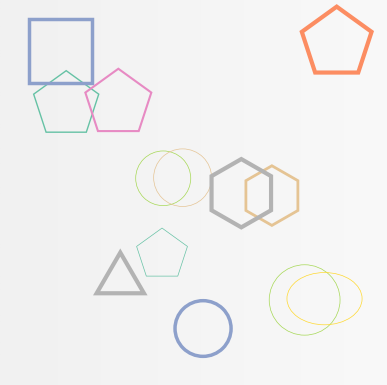[{"shape": "pentagon", "thickness": 0.5, "radius": 0.34, "center": [0.418, 0.339]}, {"shape": "pentagon", "thickness": 1, "radius": 0.44, "center": [0.171, 0.728]}, {"shape": "pentagon", "thickness": 3, "radius": 0.47, "center": [0.869, 0.888]}, {"shape": "square", "thickness": 2.5, "radius": 0.41, "center": [0.156, 0.867]}, {"shape": "circle", "thickness": 2.5, "radius": 0.36, "center": [0.524, 0.147]}, {"shape": "pentagon", "thickness": 1.5, "radius": 0.45, "center": [0.305, 0.732]}, {"shape": "circle", "thickness": 0.5, "radius": 0.36, "center": [0.421, 0.537]}, {"shape": "circle", "thickness": 0.5, "radius": 0.46, "center": [0.786, 0.221]}, {"shape": "oval", "thickness": 0.5, "radius": 0.48, "center": [0.837, 0.224]}, {"shape": "hexagon", "thickness": 2, "radius": 0.39, "center": [0.702, 0.492]}, {"shape": "circle", "thickness": 0.5, "radius": 0.37, "center": [0.471, 0.538]}, {"shape": "triangle", "thickness": 3, "radius": 0.35, "center": [0.31, 0.274]}, {"shape": "hexagon", "thickness": 3, "radius": 0.44, "center": [0.623, 0.498]}]